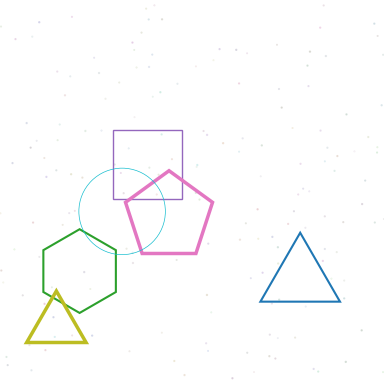[{"shape": "triangle", "thickness": 1.5, "radius": 0.6, "center": [0.78, 0.276]}, {"shape": "hexagon", "thickness": 1.5, "radius": 0.54, "center": [0.207, 0.296]}, {"shape": "square", "thickness": 1, "radius": 0.45, "center": [0.382, 0.572]}, {"shape": "pentagon", "thickness": 2.5, "radius": 0.59, "center": [0.439, 0.438]}, {"shape": "triangle", "thickness": 2.5, "radius": 0.45, "center": [0.146, 0.155]}, {"shape": "circle", "thickness": 0.5, "radius": 0.56, "center": [0.317, 0.451]}]